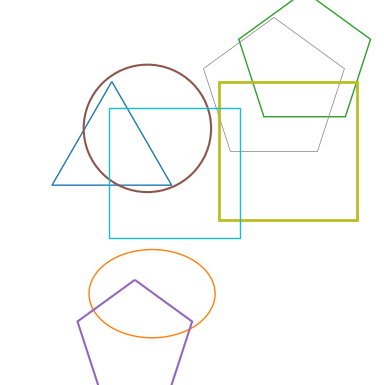[{"shape": "triangle", "thickness": 1, "radius": 0.9, "center": [0.29, 0.609]}, {"shape": "oval", "thickness": 1, "radius": 0.82, "center": [0.395, 0.237]}, {"shape": "pentagon", "thickness": 1, "radius": 0.9, "center": [0.791, 0.842]}, {"shape": "pentagon", "thickness": 1.5, "radius": 0.78, "center": [0.35, 0.117]}, {"shape": "circle", "thickness": 1.5, "radius": 0.83, "center": [0.383, 0.667]}, {"shape": "pentagon", "thickness": 0.5, "radius": 0.96, "center": [0.712, 0.762]}, {"shape": "square", "thickness": 2, "radius": 0.9, "center": [0.748, 0.608]}, {"shape": "square", "thickness": 1, "radius": 0.85, "center": [0.453, 0.551]}]